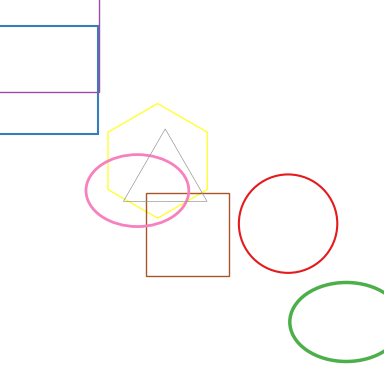[{"shape": "circle", "thickness": 1.5, "radius": 0.64, "center": [0.748, 0.419]}, {"shape": "square", "thickness": 1.5, "radius": 0.7, "center": [0.116, 0.793]}, {"shape": "oval", "thickness": 2.5, "radius": 0.73, "center": [0.899, 0.164]}, {"shape": "square", "thickness": 1, "radius": 0.68, "center": [0.12, 0.898]}, {"shape": "hexagon", "thickness": 1, "radius": 0.74, "center": [0.41, 0.582]}, {"shape": "square", "thickness": 1, "radius": 0.54, "center": [0.487, 0.391]}, {"shape": "oval", "thickness": 2, "radius": 0.67, "center": [0.357, 0.505]}, {"shape": "triangle", "thickness": 0.5, "radius": 0.63, "center": [0.429, 0.54]}]